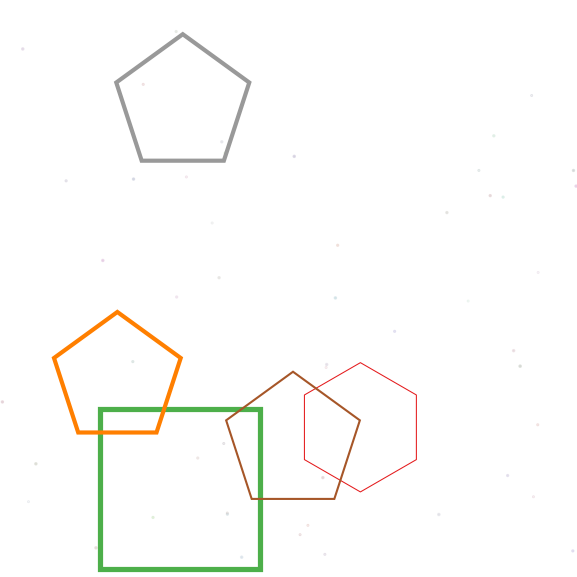[{"shape": "hexagon", "thickness": 0.5, "radius": 0.56, "center": [0.624, 0.259]}, {"shape": "square", "thickness": 2.5, "radius": 0.69, "center": [0.312, 0.153]}, {"shape": "pentagon", "thickness": 2, "radius": 0.58, "center": [0.203, 0.344]}, {"shape": "pentagon", "thickness": 1, "radius": 0.61, "center": [0.507, 0.234]}, {"shape": "pentagon", "thickness": 2, "radius": 0.61, "center": [0.316, 0.819]}]